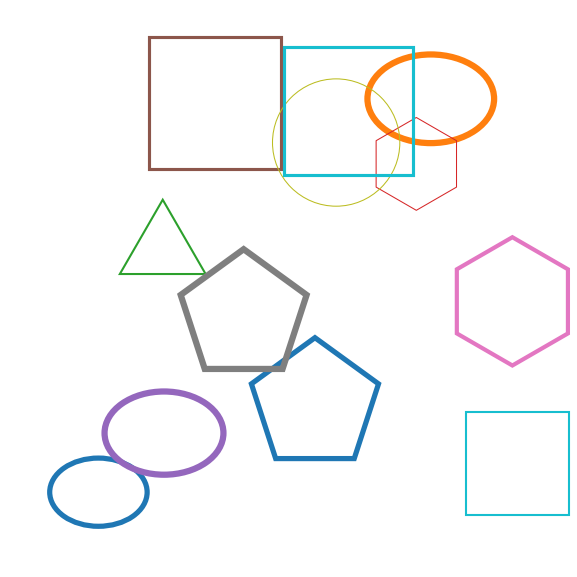[{"shape": "oval", "thickness": 2.5, "radius": 0.42, "center": [0.17, 0.147]}, {"shape": "pentagon", "thickness": 2.5, "radius": 0.58, "center": [0.545, 0.299]}, {"shape": "oval", "thickness": 3, "radius": 0.55, "center": [0.746, 0.828]}, {"shape": "triangle", "thickness": 1, "radius": 0.43, "center": [0.282, 0.568]}, {"shape": "hexagon", "thickness": 0.5, "radius": 0.4, "center": [0.721, 0.715]}, {"shape": "oval", "thickness": 3, "radius": 0.51, "center": [0.284, 0.249]}, {"shape": "square", "thickness": 1.5, "radius": 0.57, "center": [0.373, 0.821]}, {"shape": "hexagon", "thickness": 2, "radius": 0.56, "center": [0.887, 0.477]}, {"shape": "pentagon", "thickness": 3, "radius": 0.57, "center": [0.422, 0.453]}, {"shape": "circle", "thickness": 0.5, "radius": 0.55, "center": [0.582, 0.752]}, {"shape": "square", "thickness": 1, "radius": 0.45, "center": [0.896, 0.196]}, {"shape": "square", "thickness": 1.5, "radius": 0.56, "center": [0.603, 0.807]}]